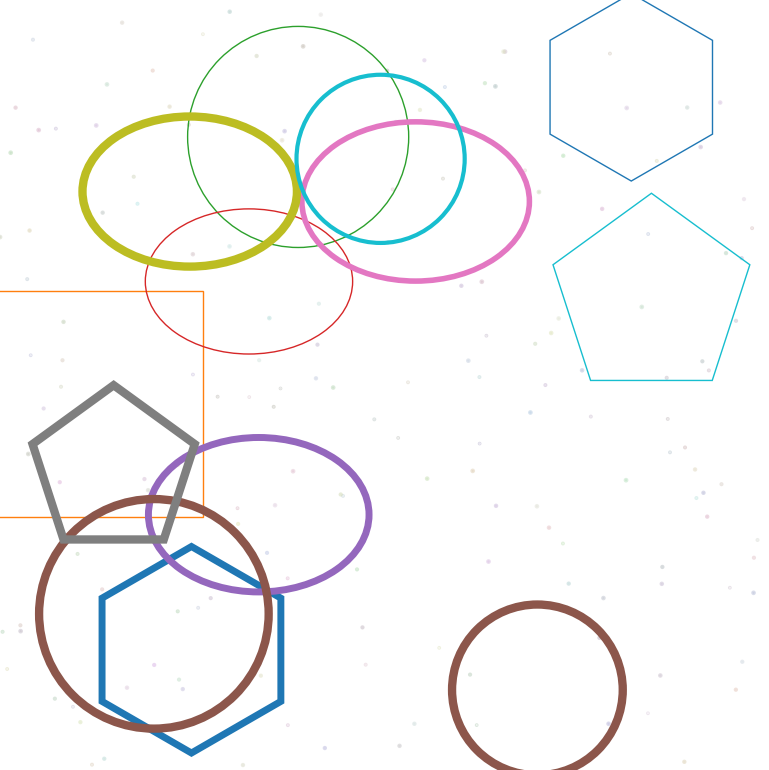[{"shape": "hexagon", "thickness": 0.5, "radius": 0.61, "center": [0.82, 0.887]}, {"shape": "hexagon", "thickness": 2.5, "radius": 0.67, "center": [0.249, 0.156]}, {"shape": "square", "thickness": 0.5, "radius": 0.73, "center": [0.117, 0.475]}, {"shape": "circle", "thickness": 0.5, "radius": 0.72, "center": [0.387, 0.822]}, {"shape": "oval", "thickness": 0.5, "radius": 0.67, "center": [0.323, 0.634]}, {"shape": "oval", "thickness": 2.5, "radius": 0.72, "center": [0.336, 0.332]}, {"shape": "circle", "thickness": 3, "radius": 0.75, "center": [0.2, 0.203]}, {"shape": "circle", "thickness": 3, "radius": 0.55, "center": [0.698, 0.104]}, {"shape": "oval", "thickness": 2, "radius": 0.74, "center": [0.54, 0.738]}, {"shape": "pentagon", "thickness": 3, "radius": 0.55, "center": [0.148, 0.389]}, {"shape": "oval", "thickness": 3, "radius": 0.7, "center": [0.246, 0.751]}, {"shape": "pentagon", "thickness": 0.5, "radius": 0.67, "center": [0.846, 0.615]}, {"shape": "circle", "thickness": 1.5, "radius": 0.55, "center": [0.494, 0.794]}]